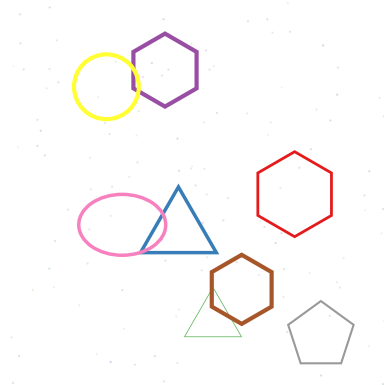[{"shape": "hexagon", "thickness": 2, "radius": 0.55, "center": [0.765, 0.496]}, {"shape": "triangle", "thickness": 2.5, "radius": 0.57, "center": [0.463, 0.401]}, {"shape": "triangle", "thickness": 0.5, "radius": 0.43, "center": [0.553, 0.168]}, {"shape": "hexagon", "thickness": 3, "radius": 0.47, "center": [0.429, 0.818]}, {"shape": "circle", "thickness": 3, "radius": 0.42, "center": [0.276, 0.775]}, {"shape": "hexagon", "thickness": 3, "radius": 0.45, "center": [0.628, 0.248]}, {"shape": "oval", "thickness": 2.5, "radius": 0.56, "center": [0.317, 0.416]}, {"shape": "pentagon", "thickness": 1.5, "radius": 0.45, "center": [0.833, 0.129]}]